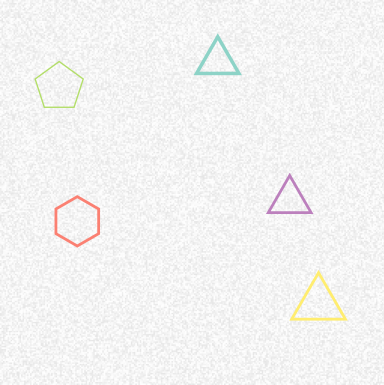[{"shape": "triangle", "thickness": 2.5, "radius": 0.32, "center": [0.566, 0.841]}, {"shape": "hexagon", "thickness": 2, "radius": 0.32, "center": [0.201, 0.425]}, {"shape": "pentagon", "thickness": 1, "radius": 0.33, "center": [0.154, 0.774]}, {"shape": "triangle", "thickness": 2, "radius": 0.32, "center": [0.752, 0.48]}, {"shape": "triangle", "thickness": 2, "radius": 0.4, "center": [0.827, 0.211]}]